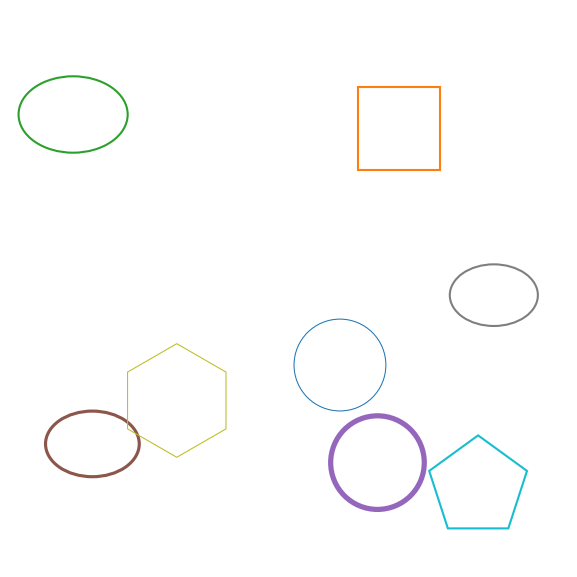[{"shape": "circle", "thickness": 0.5, "radius": 0.4, "center": [0.589, 0.367]}, {"shape": "square", "thickness": 1, "radius": 0.36, "center": [0.691, 0.777]}, {"shape": "oval", "thickness": 1, "radius": 0.47, "center": [0.127, 0.801]}, {"shape": "circle", "thickness": 2.5, "radius": 0.41, "center": [0.654, 0.198]}, {"shape": "oval", "thickness": 1.5, "radius": 0.41, "center": [0.16, 0.23]}, {"shape": "oval", "thickness": 1, "radius": 0.38, "center": [0.855, 0.488]}, {"shape": "hexagon", "thickness": 0.5, "radius": 0.49, "center": [0.306, 0.306]}, {"shape": "pentagon", "thickness": 1, "radius": 0.45, "center": [0.828, 0.156]}]